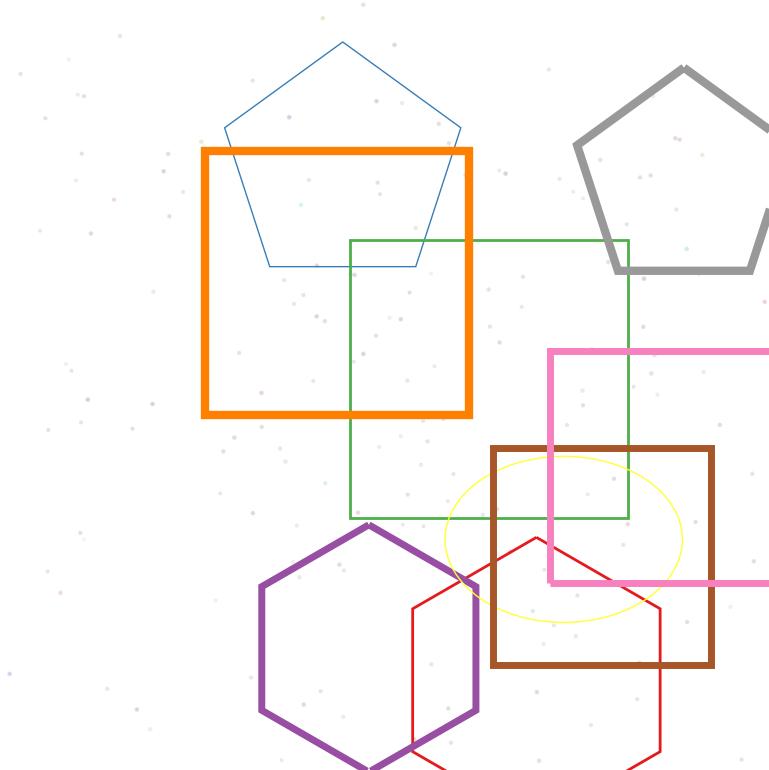[{"shape": "hexagon", "thickness": 1, "radius": 0.93, "center": [0.697, 0.117]}, {"shape": "pentagon", "thickness": 0.5, "radius": 0.81, "center": [0.445, 0.784]}, {"shape": "square", "thickness": 1, "radius": 0.9, "center": [0.635, 0.508]}, {"shape": "hexagon", "thickness": 2.5, "radius": 0.8, "center": [0.479, 0.158]}, {"shape": "square", "thickness": 3, "radius": 0.86, "center": [0.438, 0.632]}, {"shape": "oval", "thickness": 0.5, "radius": 0.77, "center": [0.732, 0.299]}, {"shape": "square", "thickness": 2.5, "radius": 0.71, "center": [0.782, 0.277]}, {"shape": "square", "thickness": 2.5, "radius": 0.75, "center": [0.866, 0.393]}, {"shape": "pentagon", "thickness": 3, "radius": 0.73, "center": [0.888, 0.766]}]